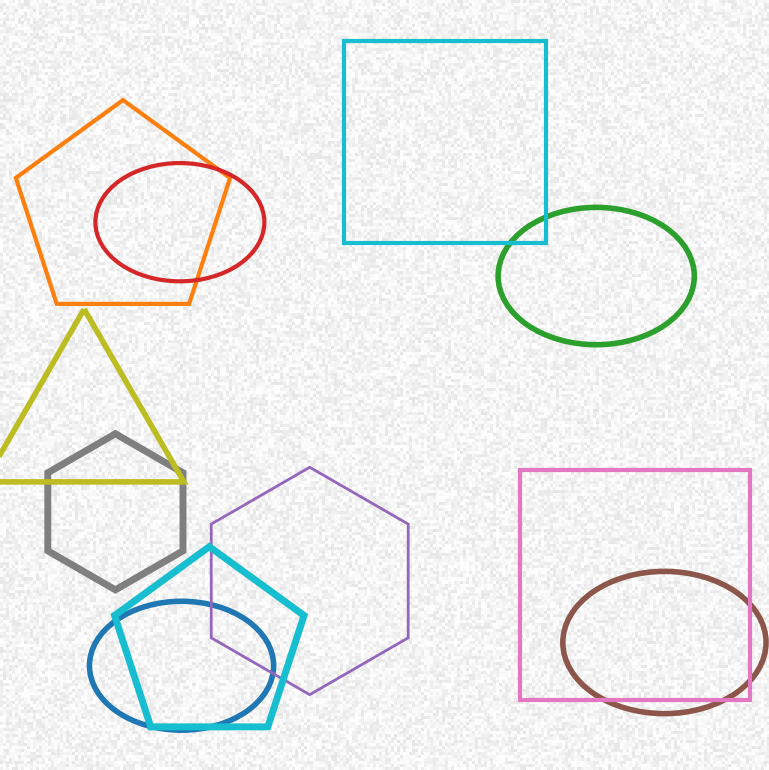[{"shape": "oval", "thickness": 2, "radius": 0.6, "center": [0.236, 0.135]}, {"shape": "pentagon", "thickness": 1.5, "radius": 0.73, "center": [0.16, 0.724]}, {"shape": "oval", "thickness": 2, "radius": 0.64, "center": [0.774, 0.641]}, {"shape": "oval", "thickness": 1.5, "radius": 0.55, "center": [0.234, 0.711]}, {"shape": "hexagon", "thickness": 1, "radius": 0.74, "center": [0.402, 0.246]}, {"shape": "oval", "thickness": 2, "radius": 0.66, "center": [0.863, 0.166]}, {"shape": "square", "thickness": 1.5, "radius": 0.75, "center": [0.825, 0.24]}, {"shape": "hexagon", "thickness": 2.5, "radius": 0.51, "center": [0.15, 0.335]}, {"shape": "triangle", "thickness": 2, "radius": 0.75, "center": [0.109, 0.449]}, {"shape": "pentagon", "thickness": 2.5, "radius": 0.65, "center": [0.272, 0.161]}, {"shape": "square", "thickness": 1.5, "radius": 0.66, "center": [0.579, 0.816]}]